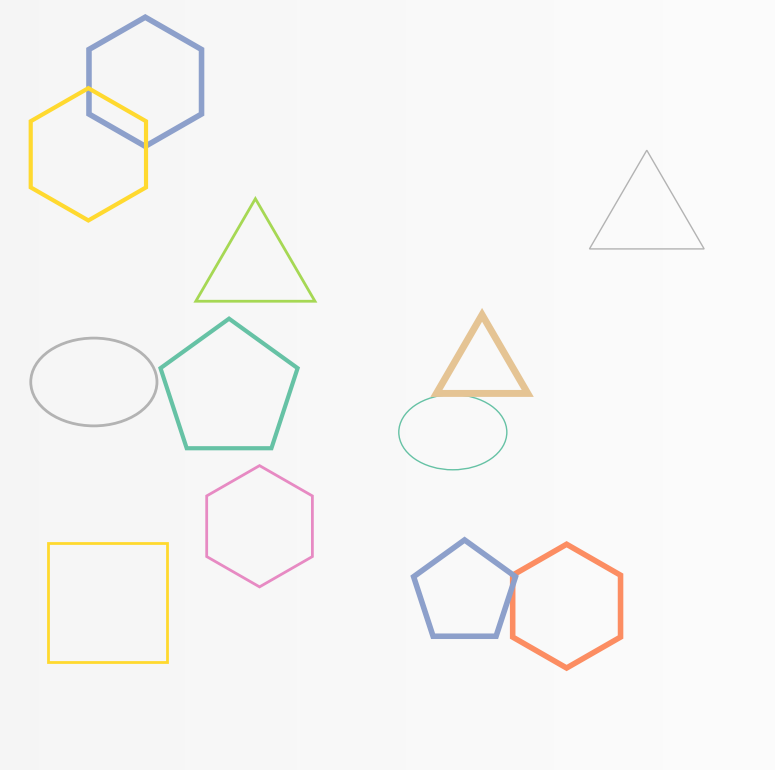[{"shape": "pentagon", "thickness": 1.5, "radius": 0.47, "center": [0.296, 0.493]}, {"shape": "oval", "thickness": 0.5, "radius": 0.35, "center": [0.584, 0.439]}, {"shape": "hexagon", "thickness": 2, "radius": 0.4, "center": [0.731, 0.213]}, {"shape": "pentagon", "thickness": 2, "radius": 0.35, "center": [0.599, 0.23]}, {"shape": "hexagon", "thickness": 2, "radius": 0.42, "center": [0.187, 0.894]}, {"shape": "hexagon", "thickness": 1, "radius": 0.39, "center": [0.335, 0.317]}, {"shape": "triangle", "thickness": 1, "radius": 0.44, "center": [0.33, 0.653]}, {"shape": "square", "thickness": 1, "radius": 0.39, "center": [0.139, 0.218]}, {"shape": "hexagon", "thickness": 1.5, "radius": 0.43, "center": [0.114, 0.8]}, {"shape": "triangle", "thickness": 2.5, "radius": 0.34, "center": [0.622, 0.523]}, {"shape": "triangle", "thickness": 0.5, "radius": 0.43, "center": [0.835, 0.719]}, {"shape": "oval", "thickness": 1, "radius": 0.41, "center": [0.121, 0.504]}]